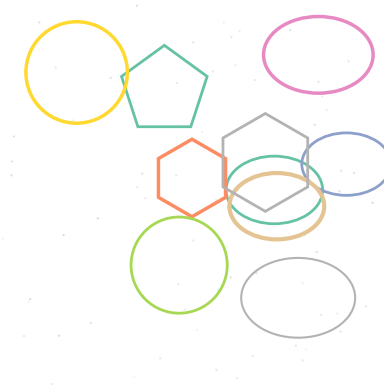[{"shape": "oval", "thickness": 2, "radius": 0.63, "center": [0.713, 0.507]}, {"shape": "pentagon", "thickness": 2, "radius": 0.58, "center": [0.427, 0.765]}, {"shape": "hexagon", "thickness": 2.5, "radius": 0.5, "center": [0.499, 0.538]}, {"shape": "oval", "thickness": 2, "radius": 0.58, "center": [0.9, 0.574]}, {"shape": "oval", "thickness": 2.5, "radius": 0.71, "center": [0.827, 0.858]}, {"shape": "circle", "thickness": 2, "radius": 0.62, "center": [0.465, 0.311]}, {"shape": "circle", "thickness": 2.5, "radius": 0.66, "center": [0.199, 0.812]}, {"shape": "oval", "thickness": 3, "radius": 0.62, "center": [0.719, 0.464]}, {"shape": "hexagon", "thickness": 2, "radius": 0.64, "center": [0.689, 0.578]}, {"shape": "oval", "thickness": 1.5, "radius": 0.74, "center": [0.774, 0.226]}]